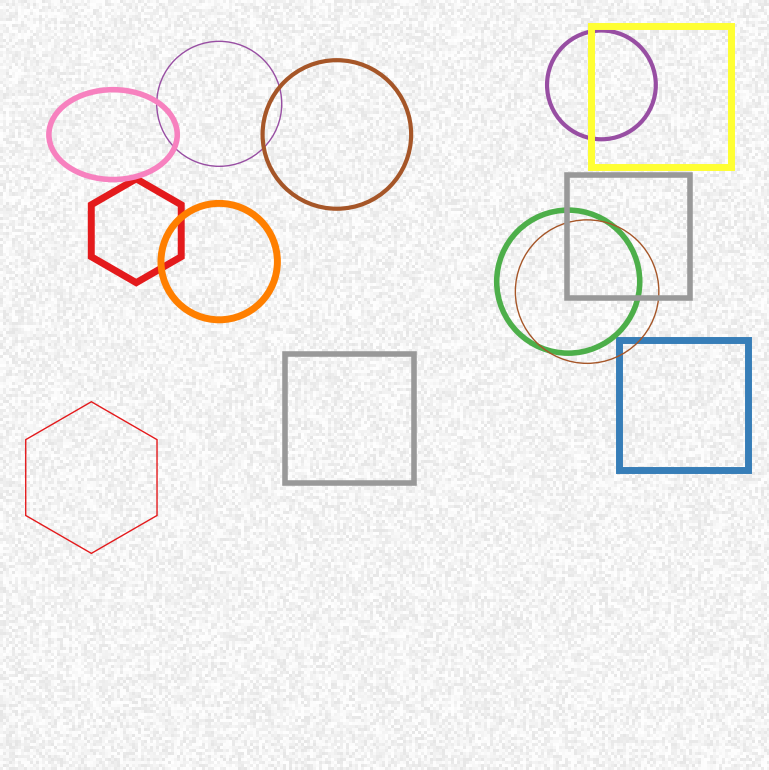[{"shape": "hexagon", "thickness": 0.5, "radius": 0.49, "center": [0.119, 0.38]}, {"shape": "hexagon", "thickness": 2.5, "radius": 0.34, "center": [0.177, 0.7]}, {"shape": "square", "thickness": 2.5, "radius": 0.42, "center": [0.888, 0.474]}, {"shape": "circle", "thickness": 2, "radius": 0.46, "center": [0.738, 0.634]}, {"shape": "circle", "thickness": 0.5, "radius": 0.41, "center": [0.285, 0.865]}, {"shape": "circle", "thickness": 1.5, "radius": 0.35, "center": [0.781, 0.89]}, {"shape": "circle", "thickness": 2.5, "radius": 0.38, "center": [0.285, 0.66]}, {"shape": "square", "thickness": 2.5, "radius": 0.46, "center": [0.858, 0.875]}, {"shape": "circle", "thickness": 0.5, "radius": 0.47, "center": [0.762, 0.621]}, {"shape": "circle", "thickness": 1.5, "radius": 0.48, "center": [0.437, 0.825]}, {"shape": "oval", "thickness": 2, "radius": 0.42, "center": [0.147, 0.825]}, {"shape": "square", "thickness": 2, "radius": 0.42, "center": [0.454, 0.457]}, {"shape": "square", "thickness": 2, "radius": 0.4, "center": [0.817, 0.693]}]